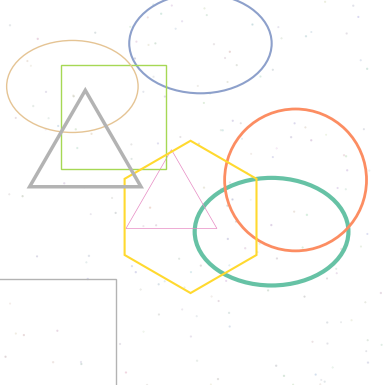[{"shape": "oval", "thickness": 3, "radius": 1.0, "center": [0.705, 0.398]}, {"shape": "circle", "thickness": 2, "radius": 0.92, "center": [0.768, 0.533]}, {"shape": "oval", "thickness": 1.5, "radius": 0.92, "center": [0.521, 0.887]}, {"shape": "triangle", "thickness": 0.5, "radius": 0.68, "center": [0.445, 0.475]}, {"shape": "square", "thickness": 1, "radius": 0.68, "center": [0.295, 0.696]}, {"shape": "hexagon", "thickness": 1.5, "radius": 0.99, "center": [0.495, 0.437]}, {"shape": "oval", "thickness": 1, "radius": 0.85, "center": [0.188, 0.775]}, {"shape": "triangle", "thickness": 2.5, "radius": 0.84, "center": [0.222, 0.598]}, {"shape": "square", "thickness": 1, "radius": 0.84, "center": [0.134, 0.108]}]